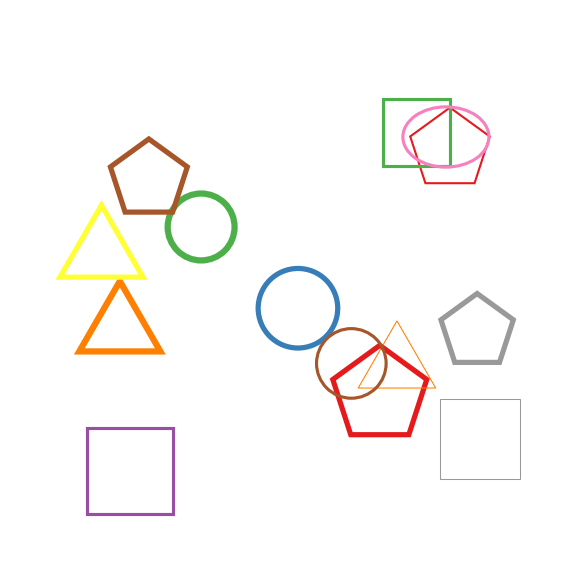[{"shape": "pentagon", "thickness": 1, "radius": 0.36, "center": [0.779, 0.74]}, {"shape": "pentagon", "thickness": 2.5, "radius": 0.43, "center": [0.658, 0.316]}, {"shape": "circle", "thickness": 2.5, "radius": 0.34, "center": [0.516, 0.465]}, {"shape": "circle", "thickness": 3, "radius": 0.29, "center": [0.348, 0.606]}, {"shape": "square", "thickness": 1.5, "radius": 0.29, "center": [0.721, 0.769]}, {"shape": "square", "thickness": 1.5, "radius": 0.37, "center": [0.225, 0.183]}, {"shape": "triangle", "thickness": 3, "radius": 0.41, "center": [0.208, 0.431]}, {"shape": "triangle", "thickness": 0.5, "radius": 0.39, "center": [0.687, 0.366]}, {"shape": "triangle", "thickness": 2.5, "radius": 0.41, "center": [0.176, 0.561]}, {"shape": "circle", "thickness": 1.5, "radius": 0.3, "center": [0.608, 0.37]}, {"shape": "pentagon", "thickness": 2.5, "radius": 0.35, "center": [0.258, 0.688]}, {"shape": "oval", "thickness": 1.5, "radius": 0.37, "center": [0.772, 0.762]}, {"shape": "pentagon", "thickness": 2.5, "radius": 0.33, "center": [0.826, 0.425]}, {"shape": "square", "thickness": 0.5, "radius": 0.35, "center": [0.831, 0.239]}]